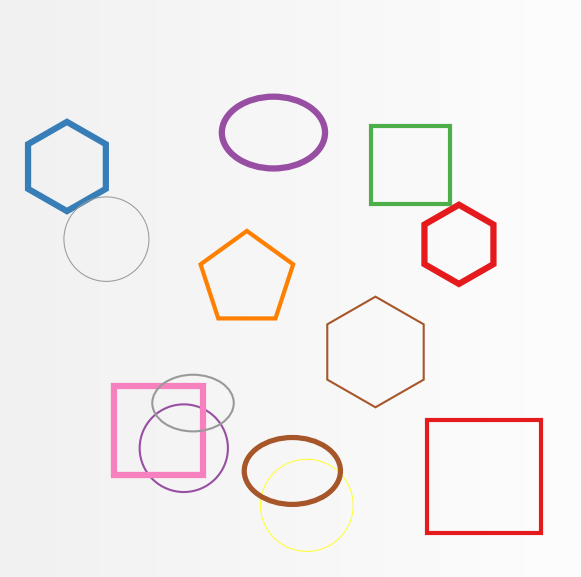[{"shape": "hexagon", "thickness": 3, "radius": 0.34, "center": [0.79, 0.576]}, {"shape": "square", "thickness": 2, "radius": 0.49, "center": [0.832, 0.174]}, {"shape": "hexagon", "thickness": 3, "radius": 0.39, "center": [0.115, 0.711]}, {"shape": "square", "thickness": 2, "radius": 0.34, "center": [0.706, 0.714]}, {"shape": "oval", "thickness": 3, "radius": 0.44, "center": [0.47, 0.77]}, {"shape": "circle", "thickness": 1, "radius": 0.38, "center": [0.316, 0.223]}, {"shape": "pentagon", "thickness": 2, "radius": 0.42, "center": [0.425, 0.516]}, {"shape": "circle", "thickness": 0.5, "radius": 0.4, "center": [0.528, 0.124]}, {"shape": "oval", "thickness": 2.5, "radius": 0.41, "center": [0.503, 0.184]}, {"shape": "hexagon", "thickness": 1, "radius": 0.48, "center": [0.646, 0.39]}, {"shape": "square", "thickness": 3, "radius": 0.39, "center": [0.273, 0.253]}, {"shape": "oval", "thickness": 1, "radius": 0.35, "center": [0.332, 0.301]}, {"shape": "circle", "thickness": 0.5, "radius": 0.37, "center": [0.183, 0.585]}]